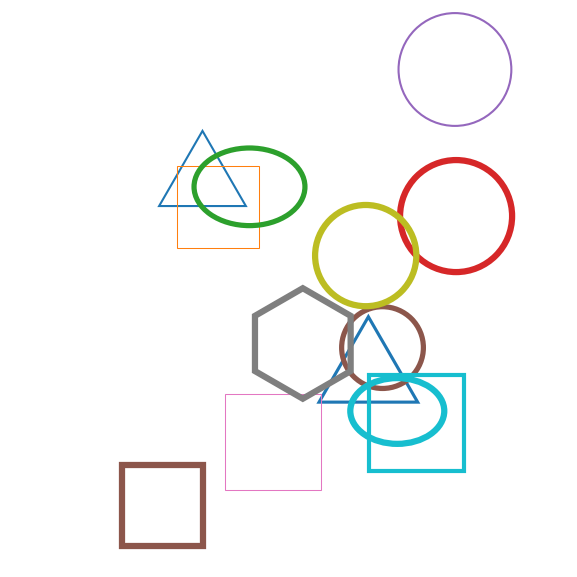[{"shape": "triangle", "thickness": 1, "radius": 0.43, "center": [0.351, 0.686]}, {"shape": "triangle", "thickness": 1.5, "radius": 0.49, "center": [0.638, 0.352]}, {"shape": "square", "thickness": 0.5, "radius": 0.36, "center": [0.378, 0.64]}, {"shape": "oval", "thickness": 2.5, "radius": 0.48, "center": [0.432, 0.676]}, {"shape": "circle", "thickness": 3, "radius": 0.48, "center": [0.79, 0.625]}, {"shape": "circle", "thickness": 1, "radius": 0.49, "center": [0.788, 0.879]}, {"shape": "square", "thickness": 3, "radius": 0.35, "center": [0.282, 0.124]}, {"shape": "circle", "thickness": 2.5, "radius": 0.35, "center": [0.662, 0.397]}, {"shape": "square", "thickness": 0.5, "radius": 0.41, "center": [0.473, 0.234]}, {"shape": "hexagon", "thickness": 3, "radius": 0.48, "center": [0.524, 0.404]}, {"shape": "circle", "thickness": 3, "radius": 0.44, "center": [0.633, 0.557]}, {"shape": "square", "thickness": 2, "radius": 0.41, "center": [0.721, 0.267]}, {"shape": "oval", "thickness": 3, "radius": 0.41, "center": [0.688, 0.287]}]